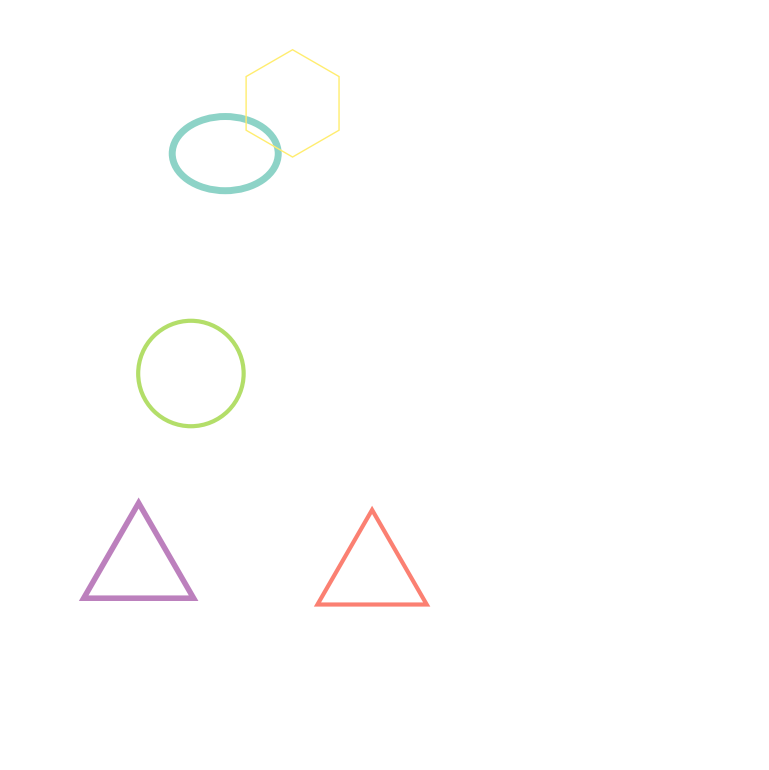[{"shape": "oval", "thickness": 2.5, "radius": 0.34, "center": [0.293, 0.8]}, {"shape": "triangle", "thickness": 1.5, "radius": 0.41, "center": [0.483, 0.256]}, {"shape": "circle", "thickness": 1.5, "radius": 0.34, "center": [0.248, 0.515]}, {"shape": "triangle", "thickness": 2, "radius": 0.41, "center": [0.18, 0.264]}, {"shape": "hexagon", "thickness": 0.5, "radius": 0.35, "center": [0.38, 0.866]}]